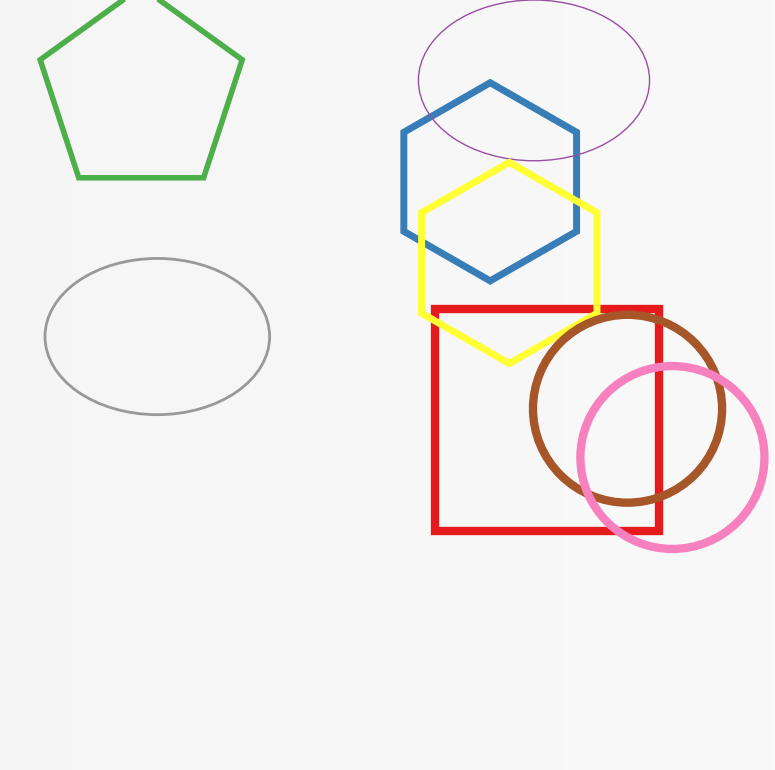[{"shape": "square", "thickness": 3, "radius": 0.72, "center": [0.706, 0.454]}, {"shape": "hexagon", "thickness": 2.5, "radius": 0.64, "center": [0.633, 0.764]}, {"shape": "pentagon", "thickness": 2, "radius": 0.69, "center": [0.182, 0.88]}, {"shape": "oval", "thickness": 0.5, "radius": 0.75, "center": [0.689, 0.896]}, {"shape": "hexagon", "thickness": 2.5, "radius": 0.65, "center": [0.657, 0.659]}, {"shape": "circle", "thickness": 3, "radius": 0.61, "center": [0.81, 0.469]}, {"shape": "circle", "thickness": 3, "radius": 0.59, "center": [0.868, 0.406]}, {"shape": "oval", "thickness": 1, "radius": 0.72, "center": [0.203, 0.563]}]